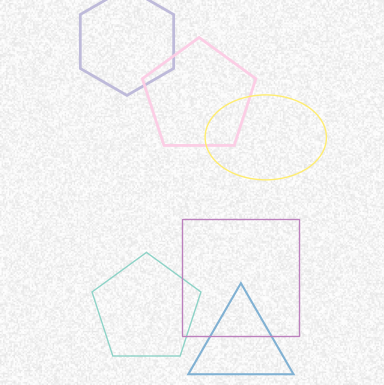[{"shape": "pentagon", "thickness": 1, "radius": 0.74, "center": [0.38, 0.196]}, {"shape": "hexagon", "thickness": 2, "radius": 0.7, "center": [0.33, 0.892]}, {"shape": "triangle", "thickness": 1.5, "radius": 0.79, "center": [0.626, 0.107]}, {"shape": "pentagon", "thickness": 2, "radius": 0.78, "center": [0.517, 0.748]}, {"shape": "square", "thickness": 1, "radius": 0.76, "center": [0.625, 0.279]}, {"shape": "oval", "thickness": 1, "radius": 0.79, "center": [0.69, 0.643]}]